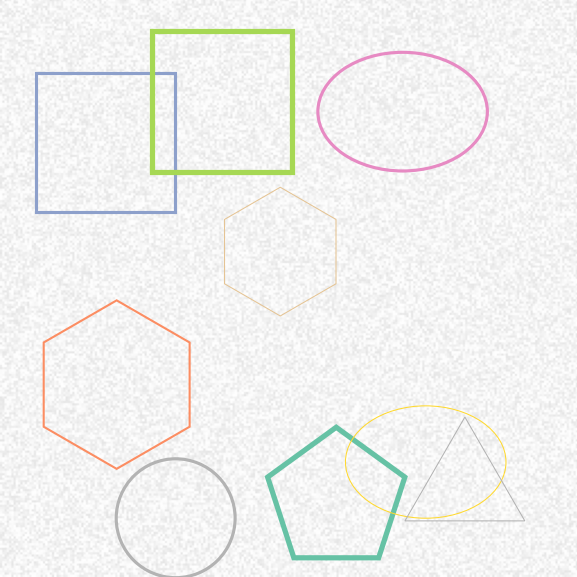[{"shape": "pentagon", "thickness": 2.5, "radius": 0.62, "center": [0.582, 0.134]}, {"shape": "hexagon", "thickness": 1, "radius": 0.73, "center": [0.202, 0.333]}, {"shape": "square", "thickness": 1.5, "radius": 0.6, "center": [0.182, 0.753]}, {"shape": "oval", "thickness": 1.5, "radius": 0.73, "center": [0.697, 0.806]}, {"shape": "square", "thickness": 2.5, "radius": 0.61, "center": [0.385, 0.823]}, {"shape": "oval", "thickness": 0.5, "radius": 0.69, "center": [0.737, 0.199]}, {"shape": "hexagon", "thickness": 0.5, "radius": 0.56, "center": [0.485, 0.563]}, {"shape": "circle", "thickness": 1.5, "radius": 0.51, "center": [0.304, 0.102]}, {"shape": "triangle", "thickness": 0.5, "radius": 0.6, "center": [0.805, 0.157]}]